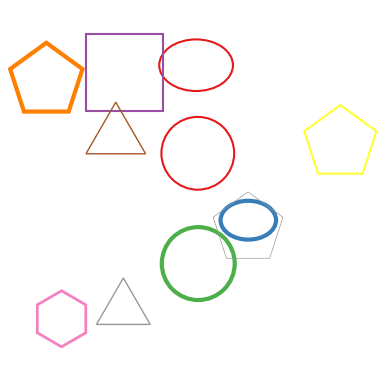[{"shape": "circle", "thickness": 1.5, "radius": 0.47, "center": [0.514, 0.602]}, {"shape": "oval", "thickness": 1.5, "radius": 0.48, "center": [0.509, 0.831]}, {"shape": "oval", "thickness": 3, "radius": 0.36, "center": [0.645, 0.428]}, {"shape": "circle", "thickness": 3, "radius": 0.47, "center": [0.515, 0.315]}, {"shape": "square", "thickness": 1.5, "radius": 0.5, "center": [0.323, 0.812]}, {"shape": "pentagon", "thickness": 3, "radius": 0.49, "center": [0.12, 0.79]}, {"shape": "pentagon", "thickness": 1.5, "radius": 0.49, "center": [0.884, 0.629]}, {"shape": "triangle", "thickness": 1, "radius": 0.45, "center": [0.301, 0.645]}, {"shape": "hexagon", "thickness": 2, "radius": 0.36, "center": [0.16, 0.172]}, {"shape": "pentagon", "thickness": 0.5, "radius": 0.48, "center": [0.644, 0.406]}, {"shape": "triangle", "thickness": 1, "radius": 0.4, "center": [0.32, 0.198]}]